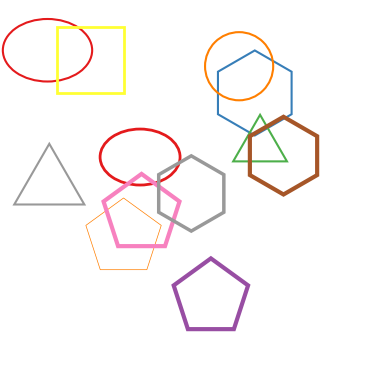[{"shape": "oval", "thickness": 1.5, "radius": 0.58, "center": [0.123, 0.869]}, {"shape": "oval", "thickness": 2, "radius": 0.52, "center": [0.364, 0.592]}, {"shape": "hexagon", "thickness": 1.5, "radius": 0.55, "center": [0.662, 0.759]}, {"shape": "triangle", "thickness": 1.5, "radius": 0.4, "center": [0.676, 0.621]}, {"shape": "pentagon", "thickness": 3, "radius": 0.51, "center": [0.548, 0.227]}, {"shape": "circle", "thickness": 1.5, "radius": 0.44, "center": [0.621, 0.828]}, {"shape": "pentagon", "thickness": 0.5, "radius": 0.51, "center": [0.321, 0.383]}, {"shape": "square", "thickness": 2, "radius": 0.43, "center": [0.235, 0.843]}, {"shape": "hexagon", "thickness": 3, "radius": 0.5, "center": [0.736, 0.596]}, {"shape": "pentagon", "thickness": 3, "radius": 0.52, "center": [0.368, 0.445]}, {"shape": "hexagon", "thickness": 2.5, "radius": 0.49, "center": [0.497, 0.497]}, {"shape": "triangle", "thickness": 1.5, "radius": 0.53, "center": [0.128, 0.521]}]